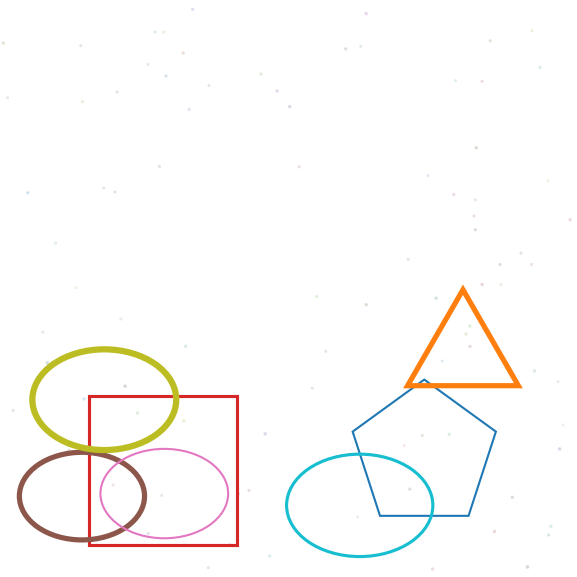[{"shape": "pentagon", "thickness": 1, "radius": 0.65, "center": [0.735, 0.211]}, {"shape": "triangle", "thickness": 2.5, "radius": 0.55, "center": [0.802, 0.387]}, {"shape": "square", "thickness": 1.5, "radius": 0.64, "center": [0.282, 0.184]}, {"shape": "oval", "thickness": 2.5, "radius": 0.54, "center": [0.142, 0.14]}, {"shape": "oval", "thickness": 1, "radius": 0.55, "center": [0.284, 0.144]}, {"shape": "oval", "thickness": 3, "radius": 0.62, "center": [0.181, 0.307]}, {"shape": "oval", "thickness": 1.5, "radius": 0.63, "center": [0.623, 0.124]}]